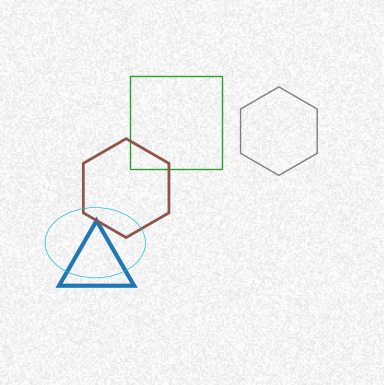[{"shape": "triangle", "thickness": 3, "radius": 0.56, "center": [0.251, 0.314]}, {"shape": "square", "thickness": 1, "radius": 0.6, "center": [0.457, 0.682]}, {"shape": "hexagon", "thickness": 2, "radius": 0.64, "center": [0.328, 0.511]}, {"shape": "hexagon", "thickness": 1, "radius": 0.57, "center": [0.724, 0.659]}, {"shape": "oval", "thickness": 0.5, "radius": 0.65, "center": [0.247, 0.37]}]